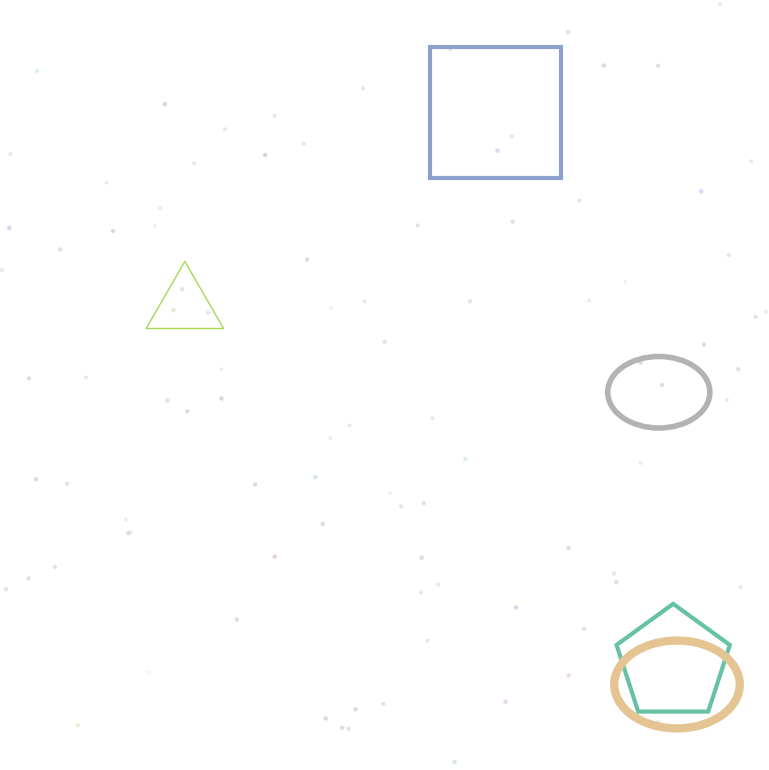[{"shape": "pentagon", "thickness": 1.5, "radius": 0.39, "center": [0.874, 0.138]}, {"shape": "square", "thickness": 1.5, "radius": 0.42, "center": [0.644, 0.854]}, {"shape": "triangle", "thickness": 0.5, "radius": 0.29, "center": [0.24, 0.602]}, {"shape": "oval", "thickness": 3, "radius": 0.41, "center": [0.879, 0.111]}, {"shape": "oval", "thickness": 2, "radius": 0.33, "center": [0.856, 0.491]}]